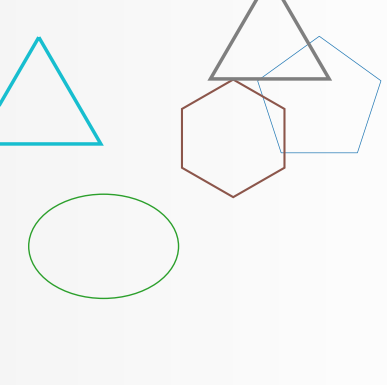[{"shape": "pentagon", "thickness": 0.5, "radius": 0.84, "center": [0.824, 0.738]}, {"shape": "oval", "thickness": 1, "radius": 0.97, "center": [0.267, 0.36]}, {"shape": "hexagon", "thickness": 1.5, "radius": 0.76, "center": [0.602, 0.641]}, {"shape": "triangle", "thickness": 2.5, "radius": 0.88, "center": [0.696, 0.883]}, {"shape": "triangle", "thickness": 2.5, "radius": 0.92, "center": [0.1, 0.718]}]